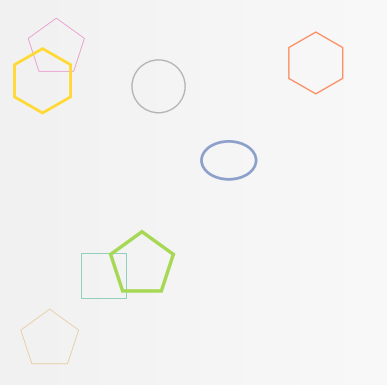[{"shape": "square", "thickness": 0.5, "radius": 0.29, "center": [0.268, 0.284]}, {"shape": "hexagon", "thickness": 1, "radius": 0.4, "center": [0.815, 0.836]}, {"shape": "oval", "thickness": 2, "radius": 0.35, "center": [0.59, 0.583]}, {"shape": "pentagon", "thickness": 0.5, "radius": 0.38, "center": [0.145, 0.877]}, {"shape": "pentagon", "thickness": 2.5, "radius": 0.43, "center": [0.366, 0.313]}, {"shape": "hexagon", "thickness": 2, "radius": 0.42, "center": [0.11, 0.79]}, {"shape": "pentagon", "thickness": 0.5, "radius": 0.39, "center": [0.128, 0.119]}, {"shape": "circle", "thickness": 1, "radius": 0.34, "center": [0.409, 0.776]}]